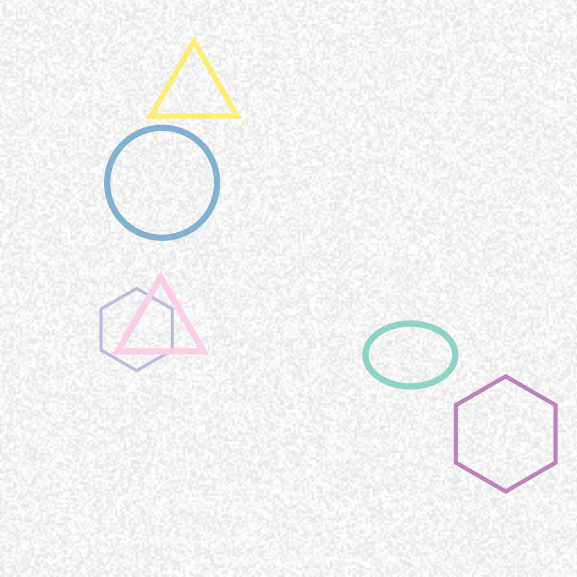[{"shape": "oval", "thickness": 3, "radius": 0.39, "center": [0.711, 0.384]}, {"shape": "hexagon", "thickness": 1.5, "radius": 0.36, "center": [0.237, 0.428]}, {"shape": "circle", "thickness": 3, "radius": 0.48, "center": [0.281, 0.683]}, {"shape": "triangle", "thickness": 3, "radius": 0.43, "center": [0.278, 0.434]}, {"shape": "hexagon", "thickness": 2, "radius": 0.5, "center": [0.876, 0.248]}, {"shape": "triangle", "thickness": 2.5, "radius": 0.43, "center": [0.336, 0.841]}]